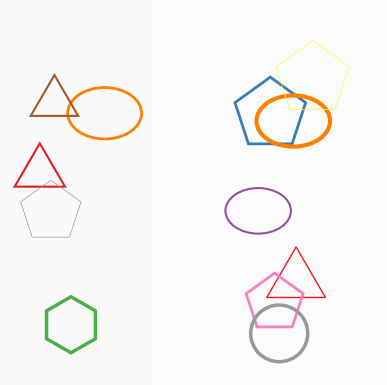[{"shape": "triangle", "thickness": 1.5, "radius": 0.38, "center": [0.103, 0.553]}, {"shape": "triangle", "thickness": 1, "radius": 0.44, "center": [0.764, 0.271]}, {"shape": "pentagon", "thickness": 2, "radius": 0.48, "center": [0.698, 0.704]}, {"shape": "hexagon", "thickness": 2.5, "radius": 0.36, "center": [0.183, 0.156]}, {"shape": "oval", "thickness": 1.5, "radius": 0.42, "center": [0.666, 0.452]}, {"shape": "oval", "thickness": 2, "radius": 0.48, "center": [0.27, 0.706]}, {"shape": "oval", "thickness": 3, "radius": 0.47, "center": [0.757, 0.686]}, {"shape": "pentagon", "thickness": 0.5, "radius": 0.5, "center": [0.806, 0.796]}, {"shape": "triangle", "thickness": 1.5, "radius": 0.35, "center": [0.141, 0.734]}, {"shape": "pentagon", "thickness": 2, "radius": 0.39, "center": [0.709, 0.213]}, {"shape": "circle", "thickness": 2.5, "radius": 0.37, "center": [0.721, 0.134]}, {"shape": "pentagon", "thickness": 0.5, "radius": 0.41, "center": [0.131, 0.45]}]